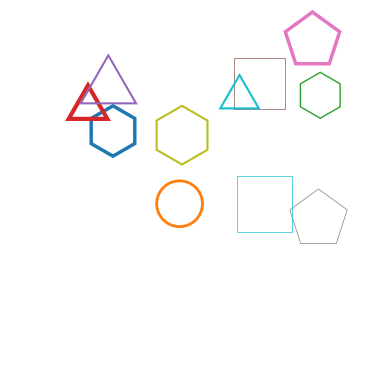[{"shape": "hexagon", "thickness": 2.5, "radius": 0.33, "center": [0.293, 0.66]}, {"shape": "circle", "thickness": 2, "radius": 0.3, "center": [0.466, 0.471]}, {"shape": "hexagon", "thickness": 1, "radius": 0.3, "center": [0.832, 0.752]}, {"shape": "triangle", "thickness": 3, "radius": 0.29, "center": [0.229, 0.72]}, {"shape": "triangle", "thickness": 1.5, "radius": 0.42, "center": [0.281, 0.773]}, {"shape": "square", "thickness": 0.5, "radius": 0.33, "center": [0.674, 0.784]}, {"shape": "pentagon", "thickness": 2.5, "radius": 0.37, "center": [0.812, 0.894]}, {"shape": "pentagon", "thickness": 0.5, "radius": 0.39, "center": [0.827, 0.431]}, {"shape": "hexagon", "thickness": 1.5, "radius": 0.38, "center": [0.473, 0.649]}, {"shape": "triangle", "thickness": 1.5, "radius": 0.29, "center": [0.622, 0.747]}, {"shape": "square", "thickness": 0.5, "radius": 0.36, "center": [0.687, 0.471]}]